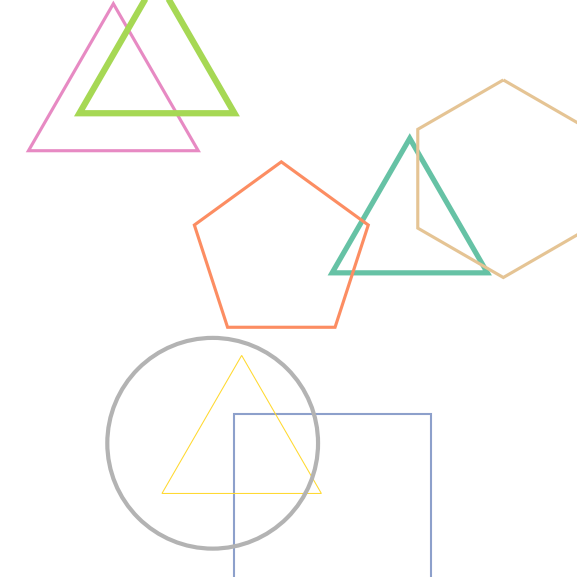[{"shape": "triangle", "thickness": 2.5, "radius": 0.78, "center": [0.71, 0.604]}, {"shape": "pentagon", "thickness": 1.5, "radius": 0.79, "center": [0.487, 0.561]}, {"shape": "square", "thickness": 1, "radius": 0.85, "center": [0.576, 0.112]}, {"shape": "triangle", "thickness": 1.5, "radius": 0.85, "center": [0.196, 0.823]}, {"shape": "triangle", "thickness": 3, "radius": 0.78, "center": [0.272, 0.881]}, {"shape": "triangle", "thickness": 0.5, "radius": 0.8, "center": [0.418, 0.224]}, {"shape": "hexagon", "thickness": 1.5, "radius": 0.86, "center": [0.872, 0.69]}, {"shape": "circle", "thickness": 2, "radius": 0.91, "center": [0.368, 0.232]}]